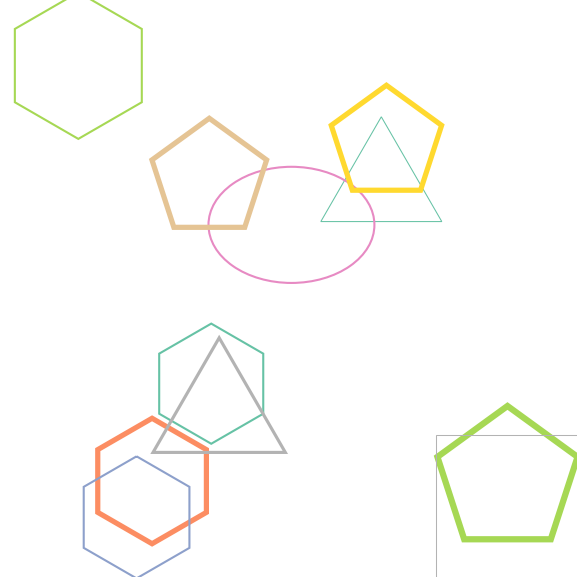[{"shape": "hexagon", "thickness": 1, "radius": 0.52, "center": [0.366, 0.335]}, {"shape": "triangle", "thickness": 0.5, "radius": 0.6, "center": [0.66, 0.676]}, {"shape": "hexagon", "thickness": 2.5, "radius": 0.54, "center": [0.263, 0.166]}, {"shape": "hexagon", "thickness": 1, "radius": 0.53, "center": [0.236, 0.103]}, {"shape": "oval", "thickness": 1, "radius": 0.72, "center": [0.505, 0.61]}, {"shape": "hexagon", "thickness": 1, "radius": 0.63, "center": [0.136, 0.886]}, {"shape": "pentagon", "thickness": 3, "radius": 0.64, "center": [0.879, 0.169]}, {"shape": "pentagon", "thickness": 2.5, "radius": 0.5, "center": [0.669, 0.751]}, {"shape": "pentagon", "thickness": 2.5, "radius": 0.52, "center": [0.362, 0.69]}, {"shape": "triangle", "thickness": 1.5, "radius": 0.66, "center": [0.38, 0.282]}, {"shape": "square", "thickness": 0.5, "radius": 0.71, "center": [0.896, 0.104]}]